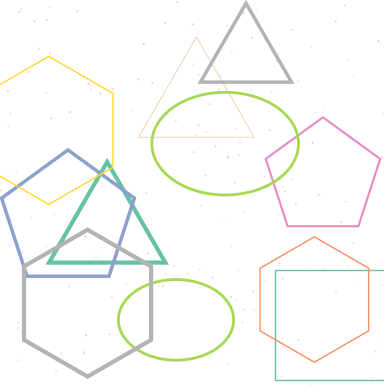[{"shape": "triangle", "thickness": 3, "radius": 0.87, "center": [0.278, 0.405]}, {"shape": "square", "thickness": 1, "radius": 0.72, "center": [0.857, 0.156]}, {"shape": "hexagon", "thickness": 1, "radius": 0.81, "center": [0.817, 0.222]}, {"shape": "pentagon", "thickness": 2.5, "radius": 0.91, "center": [0.177, 0.429]}, {"shape": "pentagon", "thickness": 1.5, "radius": 0.78, "center": [0.839, 0.539]}, {"shape": "oval", "thickness": 2, "radius": 0.75, "center": [0.457, 0.169]}, {"shape": "oval", "thickness": 2, "radius": 0.95, "center": [0.585, 0.627]}, {"shape": "hexagon", "thickness": 1, "radius": 0.96, "center": [0.127, 0.661]}, {"shape": "triangle", "thickness": 0.5, "radius": 0.87, "center": [0.51, 0.73]}, {"shape": "triangle", "thickness": 2.5, "radius": 0.68, "center": [0.639, 0.855]}, {"shape": "hexagon", "thickness": 3, "radius": 0.95, "center": [0.227, 0.213]}]